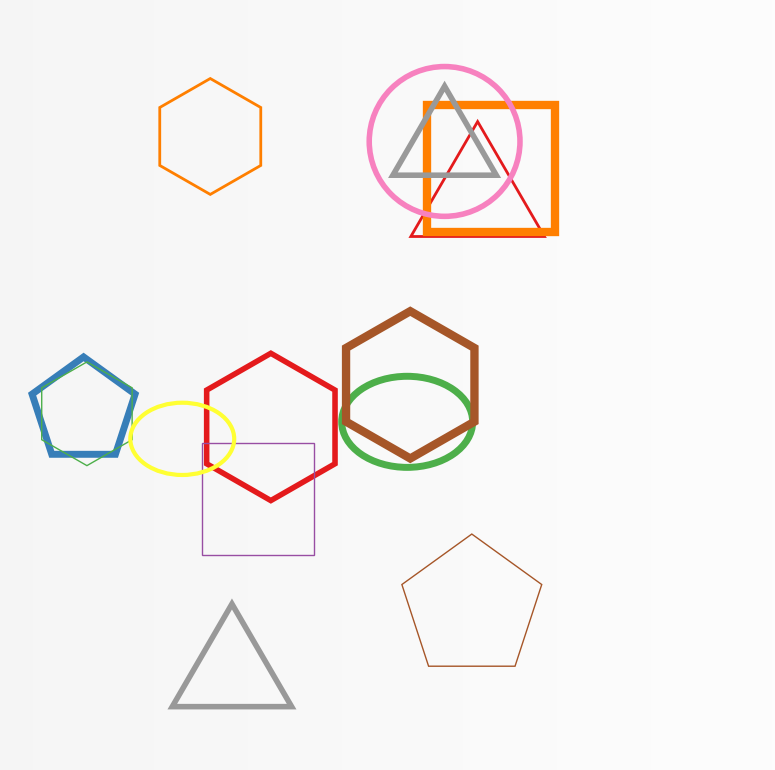[{"shape": "triangle", "thickness": 1, "radius": 0.5, "center": [0.616, 0.743]}, {"shape": "hexagon", "thickness": 2, "radius": 0.48, "center": [0.349, 0.446]}, {"shape": "pentagon", "thickness": 2.5, "radius": 0.35, "center": [0.108, 0.467]}, {"shape": "hexagon", "thickness": 0.5, "radius": 0.34, "center": [0.112, 0.463]}, {"shape": "oval", "thickness": 2.5, "radius": 0.42, "center": [0.525, 0.452]}, {"shape": "square", "thickness": 0.5, "radius": 0.36, "center": [0.333, 0.352]}, {"shape": "hexagon", "thickness": 1, "radius": 0.38, "center": [0.271, 0.823]}, {"shape": "square", "thickness": 3, "radius": 0.41, "center": [0.634, 0.781]}, {"shape": "oval", "thickness": 1.5, "radius": 0.34, "center": [0.235, 0.43]}, {"shape": "hexagon", "thickness": 3, "radius": 0.48, "center": [0.529, 0.5]}, {"shape": "pentagon", "thickness": 0.5, "radius": 0.47, "center": [0.609, 0.212]}, {"shape": "circle", "thickness": 2, "radius": 0.49, "center": [0.574, 0.816]}, {"shape": "triangle", "thickness": 2, "radius": 0.44, "center": [0.299, 0.127]}, {"shape": "triangle", "thickness": 2, "radius": 0.39, "center": [0.574, 0.811]}]